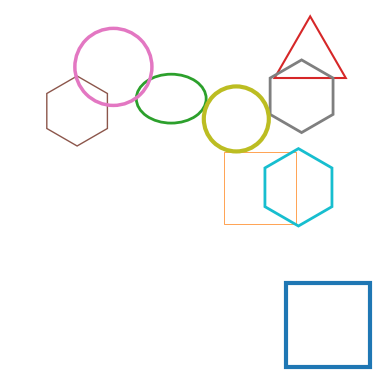[{"shape": "square", "thickness": 3, "radius": 0.55, "center": [0.851, 0.156]}, {"shape": "square", "thickness": 0.5, "radius": 0.47, "center": [0.675, 0.511]}, {"shape": "oval", "thickness": 2, "radius": 0.45, "center": [0.445, 0.744]}, {"shape": "triangle", "thickness": 1.5, "radius": 0.53, "center": [0.806, 0.851]}, {"shape": "hexagon", "thickness": 1, "radius": 0.45, "center": [0.2, 0.712]}, {"shape": "circle", "thickness": 2.5, "radius": 0.5, "center": [0.295, 0.826]}, {"shape": "hexagon", "thickness": 2, "radius": 0.47, "center": [0.783, 0.75]}, {"shape": "circle", "thickness": 3, "radius": 0.42, "center": [0.614, 0.691]}, {"shape": "hexagon", "thickness": 2, "radius": 0.5, "center": [0.775, 0.513]}]